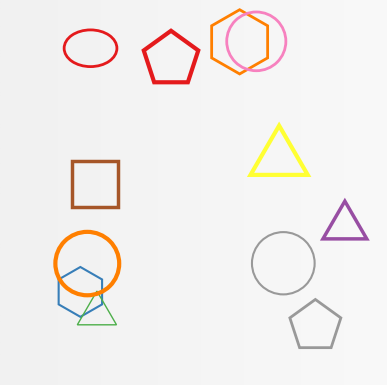[{"shape": "pentagon", "thickness": 3, "radius": 0.37, "center": [0.441, 0.846]}, {"shape": "oval", "thickness": 2, "radius": 0.34, "center": [0.234, 0.875]}, {"shape": "hexagon", "thickness": 1.5, "radius": 0.32, "center": [0.207, 0.242]}, {"shape": "triangle", "thickness": 1, "radius": 0.29, "center": [0.25, 0.186]}, {"shape": "triangle", "thickness": 2.5, "radius": 0.33, "center": [0.89, 0.412]}, {"shape": "hexagon", "thickness": 2, "radius": 0.42, "center": [0.618, 0.891]}, {"shape": "circle", "thickness": 3, "radius": 0.41, "center": [0.225, 0.315]}, {"shape": "triangle", "thickness": 3, "radius": 0.43, "center": [0.72, 0.588]}, {"shape": "square", "thickness": 2.5, "radius": 0.3, "center": [0.245, 0.521]}, {"shape": "circle", "thickness": 2, "radius": 0.38, "center": [0.661, 0.893]}, {"shape": "circle", "thickness": 1.5, "radius": 0.4, "center": [0.731, 0.316]}, {"shape": "pentagon", "thickness": 2, "radius": 0.35, "center": [0.814, 0.153]}]